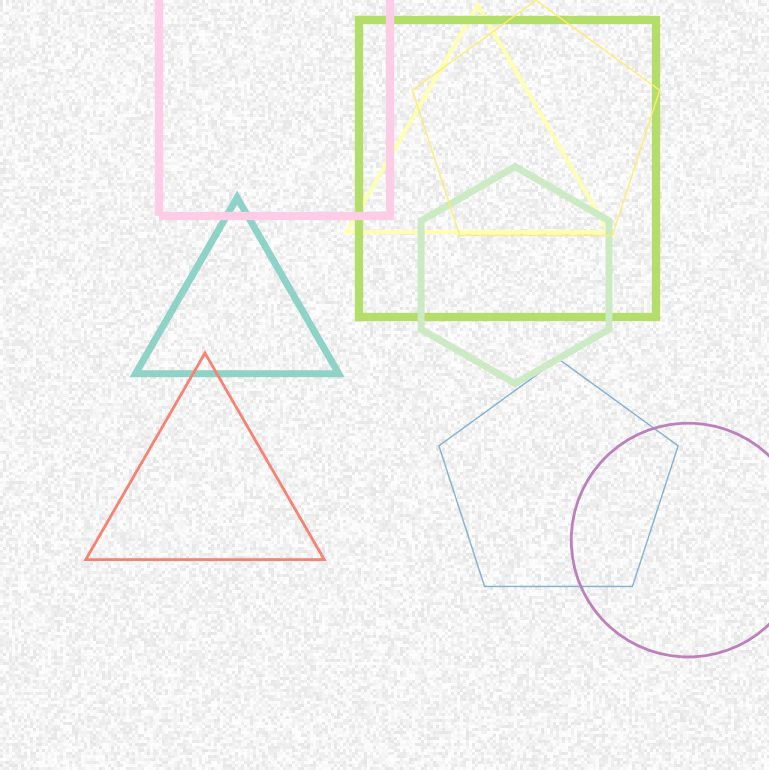[{"shape": "triangle", "thickness": 2.5, "radius": 0.76, "center": [0.308, 0.591]}, {"shape": "triangle", "thickness": 1.5, "radius": 0.98, "center": [0.62, 0.797]}, {"shape": "triangle", "thickness": 1, "radius": 0.89, "center": [0.266, 0.363]}, {"shape": "pentagon", "thickness": 0.5, "radius": 0.82, "center": [0.725, 0.371]}, {"shape": "square", "thickness": 3, "radius": 0.96, "center": [0.659, 0.781]}, {"shape": "square", "thickness": 3, "radius": 0.75, "center": [0.356, 0.87]}, {"shape": "circle", "thickness": 1, "radius": 0.76, "center": [0.894, 0.299]}, {"shape": "hexagon", "thickness": 2.5, "radius": 0.7, "center": [0.669, 0.643]}, {"shape": "pentagon", "thickness": 0.5, "radius": 0.84, "center": [0.696, 0.831]}]